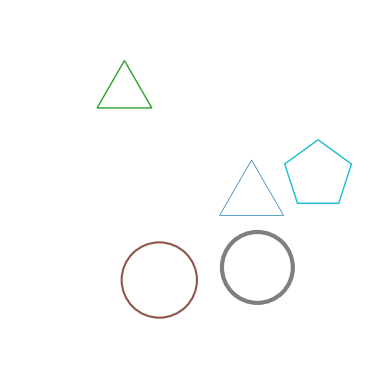[{"shape": "triangle", "thickness": 0.5, "radius": 0.48, "center": [0.653, 0.488]}, {"shape": "triangle", "thickness": 1, "radius": 0.41, "center": [0.323, 0.761]}, {"shape": "circle", "thickness": 1.5, "radius": 0.49, "center": [0.414, 0.273]}, {"shape": "circle", "thickness": 3, "radius": 0.46, "center": [0.669, 0.305]}, {"shape": "pentagon", "thickness": 1, "radius": 0.46, "center": [0.826, 0.546]}]